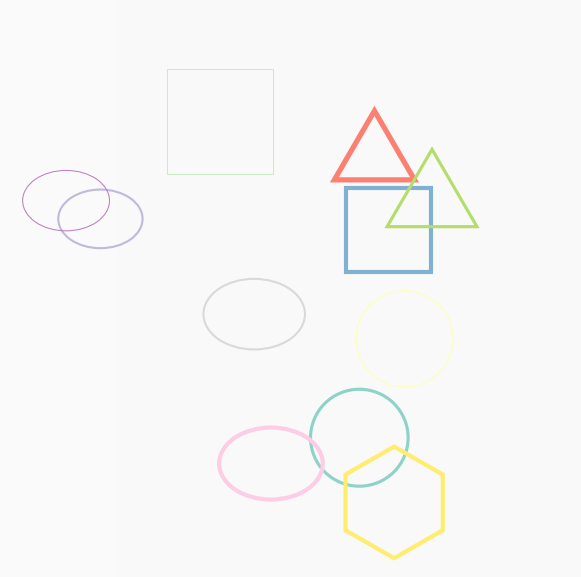[{"shape": "circle", "thickness": 1.5, "radius": 0.42, "center": [0.618, 0.241]}, {"shape": "circle", "thickness": 0.5, "radius": 0.42, "center": [0.696, 0.412]}, {"shape": "oval", "thickness": 1, "radius": 0.36, "center": [0.173, 0.62]}, {"shape": "triangle", "thickness": 2.5, "radius": 0.4, "center": [0.644, 0.728]}, {"shape": "square", "thickness": 2, "radius": 0.36, "center": [0.668, 0.601]}, {"shape": "triangle", "thickness": 1.5, "radius": 0.45, "center": [0.743, 0.651]}, {"shape": "oval", "thickness": 2, "radius": 0.45, "center": [0.466, 0.196]}, {"shape": "oval", "thickness": 1, "radius": 0.44, "center": [0.437, 0.455]}, {"shape": "oval", "thickness": 0.5, "radius": 0.37, "center": [0.114, 0.652]}, {"shape": "square", "thickness": 0.5, "radius": 0.45, "center": [0.378, 0.789]}, {"shape": "hexagon", "thickness": 2, "radius": 0.48, "center": [0.678, 0.129]}]